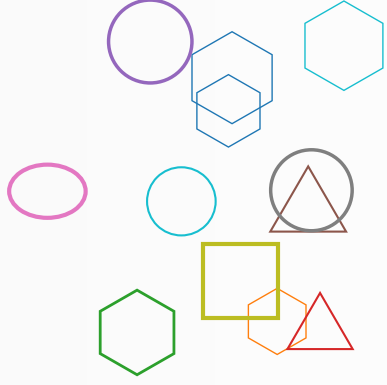[{"shape": "hexagon", "thickness": 1, "radius": 0.6, "center": [0.599, 0.798]}, {"shape": "hexagon", "thickness": 1, "radius": 0.47, "center": [0.59, 0.712]}, {"shape": "hexagon", "thickness": 1, "radius": 0.43, "center": [0.715, 0.165]}, {"shape": "hexagon", "thickness": 2, "radius": 0.55, "center": [0.354, 0.136]}, {"shape": "triangle", "thickness": 1.5, "radius": 0.49, "center": [0.826, 0.142]}, {"shape": "circle", "thickness": 2.5, "radius": 0.54, "center": [0.388, 0.892]}, {"shape": "triangle", "thickness": 1.5, "radius": 0.56, "center": [0.795, 0.455]}, {"shape": "oval", "thickness": 3, "radius": 0.49, "center": [0.122, 0.503]}, {"shape": "circle", "thickness": 2.5, "radius": 0.53, "center": [0.804, 0.506]}, {"shape": "square", "thickness": 3, "radius": 0.48, "center": [0.622, 0.27]}, {"shape": "circle", "thickness": 1.5, "radius": 0.44, "center": [0.468, 0.477]}, {"shape": "hexagon", "thickness": 1, "radius": 0.58, "center": [0.888, 0.881]}]